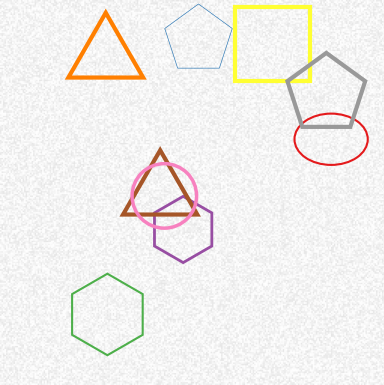[{"shape": "oval", "thickness": 1.5, "radius": 0.48, "center": [0.86, 0.638]}, {"shape": "pentagon", "thickness": 0.5, "radius": 0.46, "center": [0.516, 0.898]}, {"shape": "hexagon", "thickness": 1.5, "radius": 0.53, "center": [0.279, 0.183]}, {"shape": "hexagon", "thickness": 2, "radius": 0.43, "center": [0.476, 0.404]}, {"shape": "triangle", "thickness": 3, "radius": 0.56, "center": [0.275, 0.855]}, {"shape": "square", "thickness": 3, "radius": 0.49, "center": [0.708, 0.886]}, {"shape": "triangle", "thickness": 3, "radius": 0.56, "center": [0.416, 0.498]}, {"shape": "circle", "thickness": 2.5, "radius": 0.42, "center": [0.427, 0.491]}, {"shape": "pentagon", "thickness": 3, "radius": 0.53, "center": [0.848, 0.756]}]